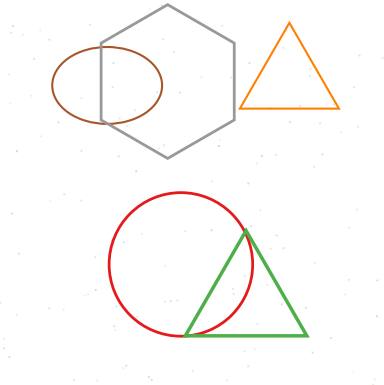[{"shape": "circle", "thickness": 2, "radius": 0.93, "center": [0.47, 0.313]}, {"shape": "triangle", "thickness": 2.5, "radius": 0.91, "center": [0.639, 0.219]}, {"shape": "triangle", "thickness": 1.5, "radius": 0.74, "center": [0.752, 0.792]}, {"shape": "oval", "thickness": 1.5, "radius": 0.71, "center": [0.278, 0.778]}, {"shape": "hexagon", "thickness": 2, "radius": 1.0, "center": [0.436, 0.788]}]